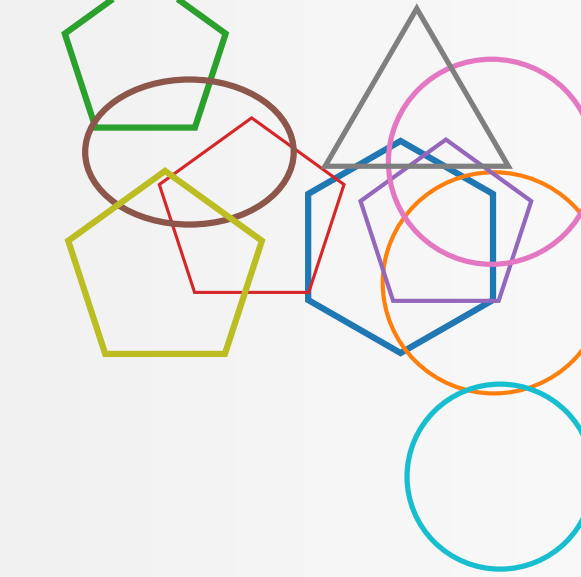[{"shape": "hexagon", "thickness": 3, "radius": 0.92, "center": [0.689, 0.571]}, {"shape": "circle", "thickness": 2, "radius": 0.96, "center": [0.85, 0.509]}, {"shape": "pentagon", "thickness": 3, "radius": 0.73, "center": [0.25, 0.896]}, {"shape": "pentagon", "thickness": 1.5, "radius": 0.84, "center": [0.433, 0.628]}, {"shape": "pentagon", "thickness": 2, "radius": 0.77, "center": [0.767, 0.603]}, {"shape": "oval", "thickness": 3, "radius": 0.9, "center": [0.326, 0.736]}, {"shape": "circle", "thickness": 2.5, "radius": 0.89, "center": [0.846, 0.719]}, {"shape": "triangle", "thickness": 2.5, "radius": 0.91, "center": [0.717, 0.802]}, {"shape": "pentagon", "thickness": 3, "radius": 0.88, "center": [0.284, 0.528]}, {"shape": "circle", "thickness": 2.5, "radius": 0.8, "center": [0.86, 0.174]}]